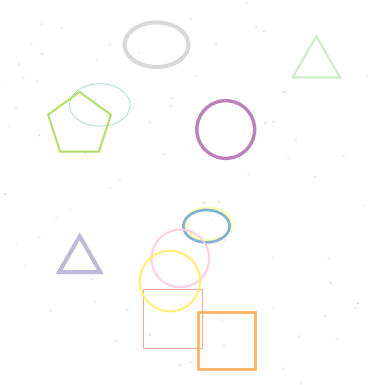[{"shape": "oval", "thickness": 0.5, "radius": 0.39, "center": [0.259, 0.727]}, {"shape": "oval", "thickness": 2.5, "radius": 0.3, "center": [0.541, 0.417]}, {"shape": "triangle", "thickness": 3, "radius": 0.31, "center": [0.207, 0.324]}, {"shape": "square", "thickness": 0.5, "radius": 0.38, "center": [0.449, 0.172]}, {"shape": "oval", "thickness": 2, "radius": 0.3, "center": [0.536, 0.413]}, {"shape": "square", "thickness": 2, "radius": 0.37, "center": [0.588, 0.116]}, {"shape": "pentagon", "thickness": 1.5, "radius": 0.43, "center": [0.207, 0.675]}, {"shape": "circle", "thickness": 1.5, "radius": 0.37, "center": [0.468, 0.329]}, {"shape": "oval", "thickness": 3, "radius": 0.41, "center": [0.407, 0.884]}, {"shape": "circle", "thickness": 2.5, "radius": 0.38, "center": [0.586, 0.664]}, {"shape": "triangle", "thickness": 1.5, "radius": 0.36, "center": [0.822, 0.834]}, {"shape": "circle", "thickness": 1.5, "radius": 0.39, "center": [0.441, 0.27]}]